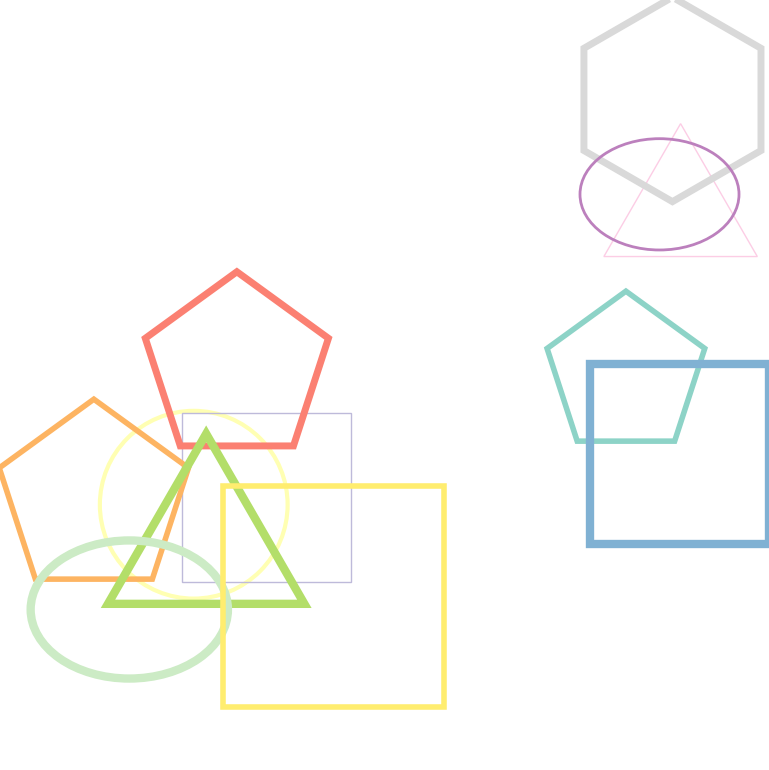[{"shape": "pentagon", "thickness": 2, "radius": 0.54, "center": [0.813, 0.514]}, {"shape": "circle", "thickness": 1.5, "radius": 0.61, "center": [0.252, 0.345]}, {"shape": "square", "thickness": 0.5, "radius": 0.55, "center": [0.346, 0.354]}, {"shape": "pentagon", "thickness": 2.5, "radius": 0.63, "center": [0.308, 0.522]}, {"shape": "square", "thickness": 3, "radius": 0.58, "center": [0.883, 0.41]}, {"shape": "pentagon", "thickness": 2, "radius": 0.65, "center": [0.122, 0.352]}, {"shape": "triangle", "thickness": 3, "radius": 0.74, "center": [0.268, 0.289]}, {"shape": "triangle", "thickness": 0.5, "radius": 0.58, "center": [0.884, 0.724]}, {"shape": "hexagon", "thickness": 2.5, "radius": 0.66, "center": [0.873, 0.871]}, {"shape": "oval", "thickness": 1, "radius": 0.52, "center": [0.856, 0.748]}, {"shape": "oval", "thickness": 3, "radius": 0.64, "center": [0.168, 0.208]}, {"shape": "square", "thickness": 2, "radius": 0.72, "center": [0.434, 0.226]}]